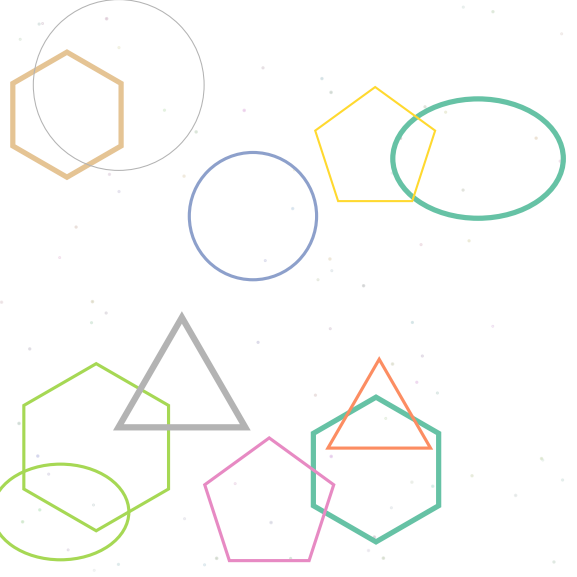[{"shape": "oval", "thickness": 2.5, "radius": 0.74, "center": [0.828, 0.725]}, {"shape": "hexagon", "thickness": 2.5, "radius": 0.63, "center": [0.651, 0.186]}, {"shape": "triangle", "thickness": 1.5, "radius": 0.51, "center": [0.657, 0.274]}, {"shape": "circle", "thickness": 1.5, "radius": 0.55, "center": [0.438, 0.625]}, {"shape": "pentagon", "thickness": 1.5, "radius": 0.59, "center": [0.466, 0.123]}, {"shape": "hexagon", "thickness": 1.5, "radius": 0.72, "center": [0.167, 0.225]}, {"shape": "oval", "thickness": 1.5, "radius": 0.59, "center": [0.105, 0.113]}, {"shape": "pentagon", "thickness": 1, "radius": 0.55, "center": [0.65, 0.739]}, {"shape": "hexagon", "thickness": 2.5, "radius": 0.54, "center": [0.116, 0.801]}, {"shape": "circle", "thickness": 0.5, "radius": 0.74, "center": [0.206, 0.852]}, {"shape": "triangle", "thickness": 3, "radius": 0.63, "center": [0.315, 0.323]}]